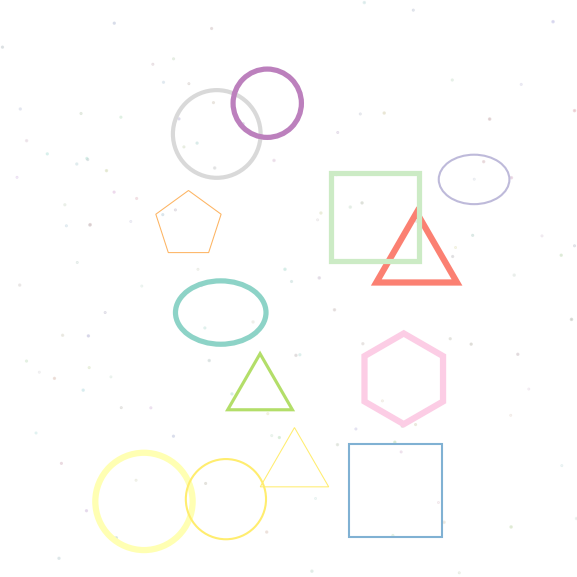[{"shape": "oval", "thickness": 2.5, "radius": 0.39, "center": [0.382, 0.458]}, {"shape": "circle", "thickness": 3, "radius": 0.42, "center": [0.249, 0.131]}, {"shape": "oval", "thickness": 1, "radius": 0.31, "center": [0.821, 0.688]}, {"shape": "triangle", "thickness": 3, "radius": 0.4, "center": [0.721, 0.55]}, {"shape": "square", "thickness": 1, "radius": 0.4, "center": [0.686, 0.15]}, {"shape": "pentagon", "thickness": 0.5, "radius": 0.3, "center": [0.326, 0.61]}, {"shape": "triangle", "thickness": 1.5, "radius": 0.32, "center": [0.45, 0.322]}, {"shape": "hexagon", "thickness": 3, "radius": 0.39, "center": [0.699, 0.343]}, {"shape": "circle", "thickness": 2, "radius": 0.38, "center": [0.375, 0.767]}, {"shape": "circle", "thickness": 2.5, "radius": 0.3, "center": [0.463, 0.82]}, {"shape": "square", "thickness": 2.5, "radius": 0.38, "center": [0.65, 0.623]}, {"shape": "triangle", "thickness": 0.5, "radius": 0.34, "center": [0.51, 0.19]}, {"shape": "circle", "thickness": 1, "radius": 0.35, "center": [0.391, 0.135]}]